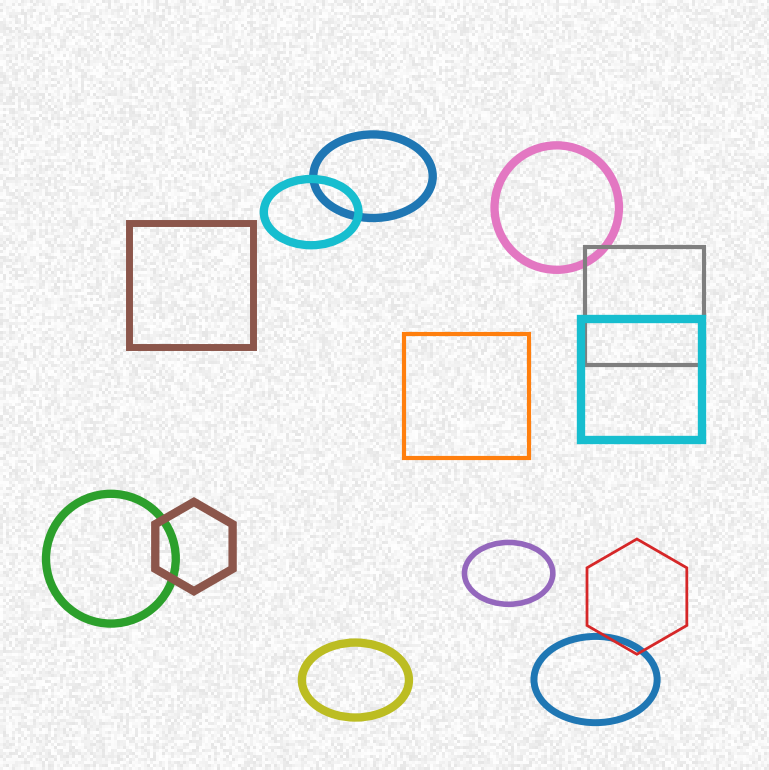[{"shape": "oval", "thickness": 2.5, "radius": 0.4, "center": [0.773, 0.117]}, {"shape": "oval", "thickness": 3, "radius": 0.39, "center": [0.484, 0.771]}, {"shape": "square", "thickness": 1.5, "radius": 0.4, "center": [0.606, 0.485]}, {"shape": "circle", "thickness": 3, "radius": 0.42, "center": [0.144, 0.274]}, {"shape": "hexagon", "thickness": 1, "radius": 0.37, "center": [0.827, 0.225]}, {"shape": "oval", "thickness": 2, "radius": 0.29, "center": [0.661, 0.255]}, {"shape": "hexagon", "thickness": 3, "radius": 0.29, "center": [0.252, 0.29]}, {"shape": "square", "thickness": 2.5, "radius": 0.4, "center": [0.248, 0.63]}, {"shape": "circle", "thickness": 3, "radius": 0.4, "center": [0.723, 0.73]}, {"shape": "square", "thickness": 1.5, "radius": 0.38, "center": [0.837, 0.602]}, {"shape": "oval", "thickness": 3, "radius": 0.35, "center": [0.462, 0.117]}, {"shape": "oval", "thickness": 3, "radius": 0.31, "center": [0.404, 0.725]}, {"shape": "square", "thickness": 3, "radius": 0.39, "center": [0.833, 0.507]}]